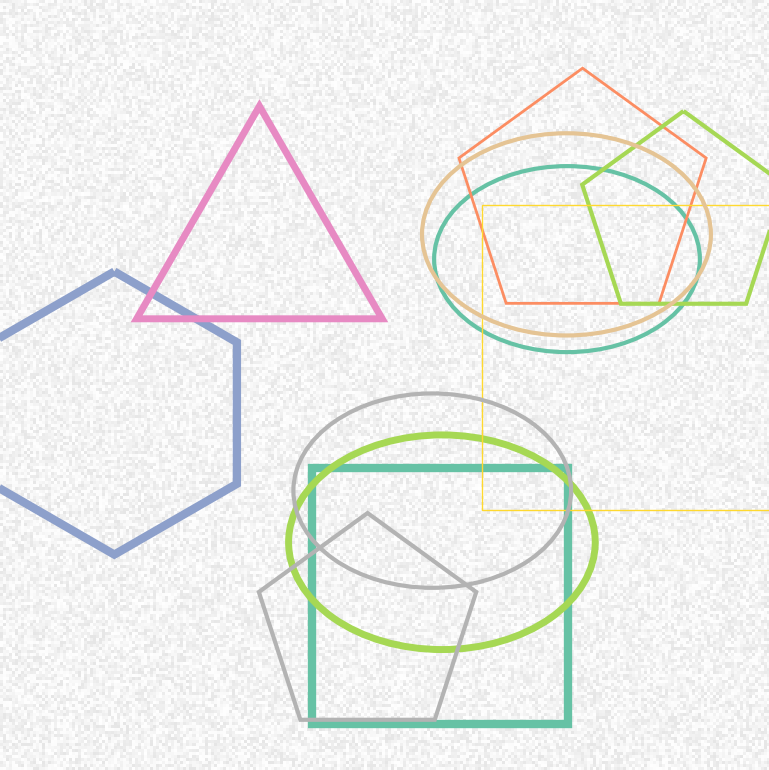[{"shape": "oval", "thickness": 1.5, "radius": 0.86, "center": [0.736, 0.663]}, {"shape": "square", "thickness": 3, "radius": 0.83, "center": [0.571, 0.226]}, {"shape": "pentagon", "thickness": 1, "radius": 0.84, "center": [0.757, 0.743]}, {"shape": "hexagon", "thickness": 3, "radius": 0.92, "center": [0.148, 0.464]}, {"shape": "triangle", "thickness": 2.5, "radius": 0.92, "center": [0.337, 0.678]}, {"shape": "pentagon", "thickness": 1.5, "radius": 0.69, "center": [0.888, 0.717]}, {"shape": "oval", "thickness": 2.5, "radius": 1.0, "center": [0.574, 0.296]}, {"shape": "square", "thickness": 0.5, "radius": 0.99, "center": [0.825, 0.536]}, {"shape": "oval", "thickness": 1.5, "radius": 0.94, "center": [0.736, 0.696]}, {"shape": "oval", "thickness": 1.5, "radius": 0.9, "center": [0.561, 0.363]}, {"shape": "pentagon", "thickness": 1.5, "radius": 0.74, "center": [0.477, 0.185]}]